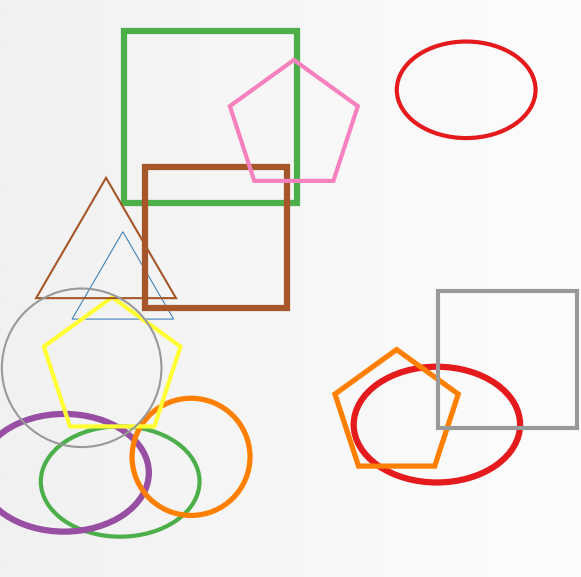[{"shape": "oval", "thickness": 3, "radius": 0.72, "center": [0.752, 0.264]}, {"shape": "oval", "thickness": 2, "radius": 0.6, "center": [0.802, 0.844]}, {"shape": "triangle", "thickness": 0.5, "radius": 0.5, "center": [0.211, 0.497]}, {"shape": "square", "thickness": 3, "radius": 0.75, "center": [0.362, 0.797]}, {"shape": "oval", "thickness": 2, "radius": 0.68, "center": [0.207, 0.165]}, {"shape": "oval", "thickness": 3, "radius": 0.73, "center": [0.111, 0.18]}, {"shape": "pentagon", "thickness": 2.5, "radius": 0.56, "center": [0.682, 0.282]}, {"shape": "circle", "thickness": 2.5, "radius": 0.51, "center": [0.329, 0.208]}, {"shape": "pentagon", "thickness": 2, "radius": 0.62, "center": [0.193, 0.361]}, {"shape": "triangle", "thickness": 1, "radius": 0.69, "center": [0.182, 0.552]}, {"shape": "square", "thickness": 3, "radius": 0.61, "center": [0.372, 0.588]}, {"shape": "pentagon", "thickness": 2, "radius": 0.58, "center": [0.506, 0.78]}, {"shape": "square", "thickness": 2, "radius": 0.6, "center": [0.873, 0.377]}, {"shape": "circle", "thickness": 1, "radius": 0.69, "center": [0.14, 0.362]}]